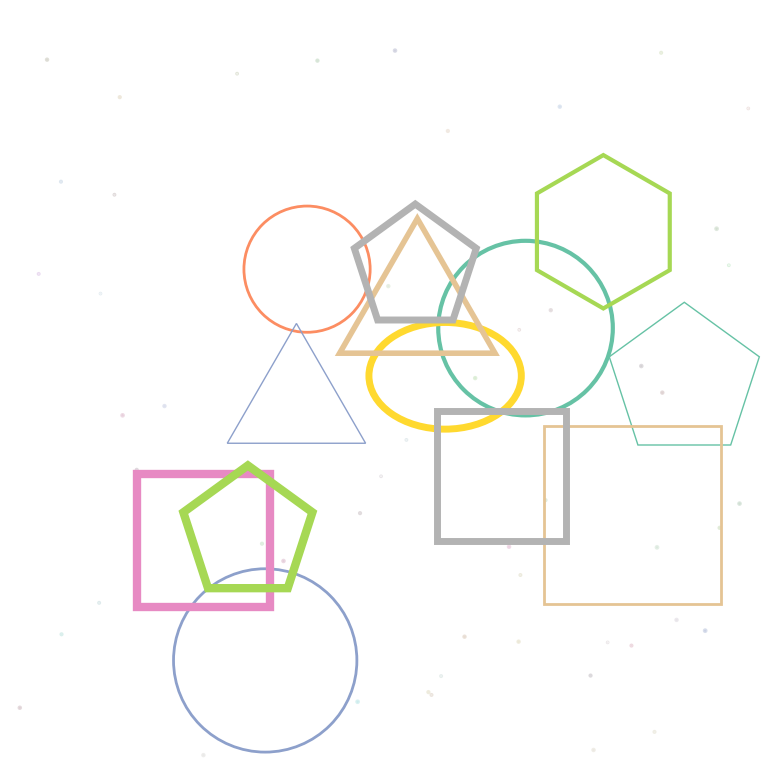[{"shape": "pentagon", "thickness": 0.5, "radius": 0.51, "center": [0.889, 0.505]}, {"shape": "circle", "thickness": 1.5, "radius": 0.57, "center": [0.683, 0.574]}, {"shape": "circle", "thickness": 1, "radius": 0.41, "center": [0.399, 0.65]}, {"shape": "triangle", "thickness": 0.5, "radius": 0.52, "center": [0.385, 0.476]}, {"shape": "circle", "thickness": 1, "radius": 0.6, "center": [0.344, 0.142]}, {"shape": "square", "thickness": 3, "radius": 0.43, "center": [0.265, 0.298]}, {"shape": "hexagon", "thickness": 1.5, "radius": 0.5, "center": [0.784, 0.699]}, {"shape": "pentagon", "thickness": 3, "radius": 0.44, "center": [0.322, 0.307]}, {"shape": "oval", "thickness": 2.5, "radius": 0.49, "center": [0.578, 0.512]}, {"shape": "triangle", "thickness": 2, "radius": 0.58, "center": [0.542, 0.6]}, {"shape": "square", "thickness": 1, "radius": 0.58, "center": [0.822, 0.331]}, {"shape": "pentagon", "thickness": 2.5, "radius": 0.42, "center": [0.539, 0.652]}, {"shape": "square", "thickness": 2.5, "radius": 0.42, "center": [0.651, 0.382]}]